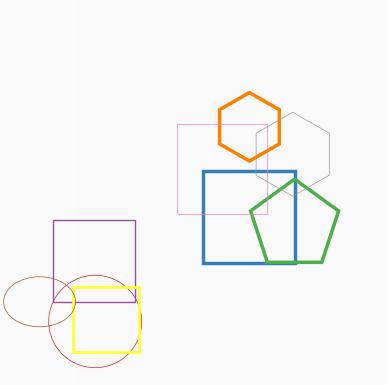[{"shape": "circle", "thickness": 0.5, "radius": 0.6, "center": [0.246, 0.165]}, {"shape": "square", "thickness": 2.5, "radius": 0.6, "center": [0.642, 0.436]}, {"shape": "pentagon", "thickness": 2.5, "radius": 0.6, "center": [0.76, 0.415]}, {"shape": "square", "thickness": 1, "radius": 0.53, "center": [0.243, 0.323]}, {"shape": "hexagon", "thickness": 2.5, "radius": 0.44, "center": [0.644, 0.671]}, {"shape": "square", "thickness": 2, "radius": 0.42, "center": [0.274, 0.171]}, {"shape": "oval", "thickness": 0.5, "radius": 0.46, "center": [0.102, 0.216]}, {"shape": "square", "thickness": 0.5, "radius": 0.58, "center": [0.574, 0.561]}, {"shape": "hexagon", "thickness": 0.5, "radius": 0.55, "center": [0.755, 0.599]}]